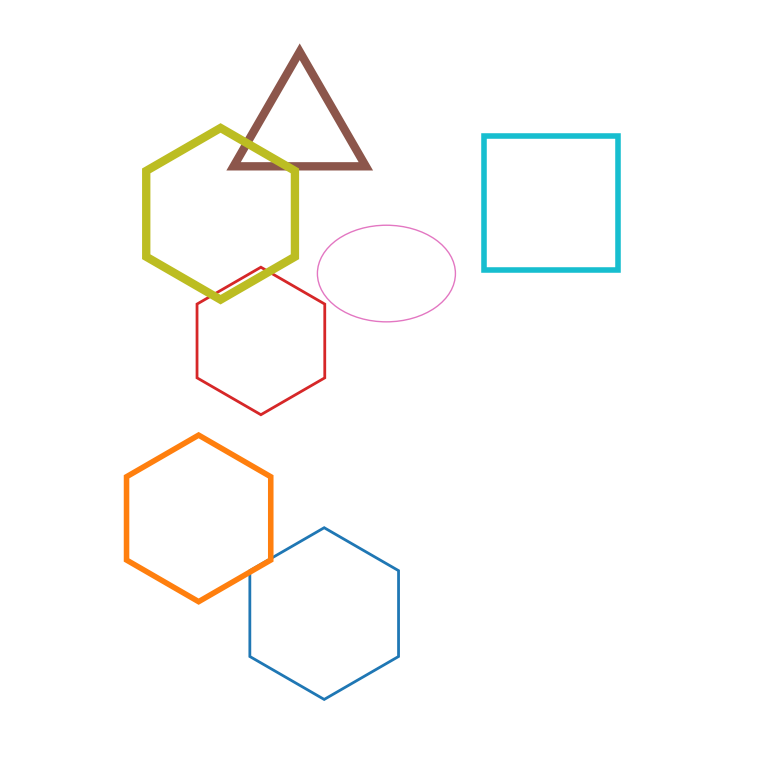[{"shape": "hexagon", "thickness": 1, "radius": 0.56, "center": [0.421, 0.203]}, {"shape": "hexagon", "thickness": 2, "radius": 0.54, "center": [0.258, 0.327]}, {"shape": "hexagon", "thickness": 1, "radius": 0.48, "center": [0.339, 0.557]}, {"shape": "triangle", "thickness": 3, "radius": 0.5, "center": [0.389, 0.834]}, {"shape": "oval", "thickness": 0.5, "radius": 0.45, "center": [0.502, 0.645]}, {"shape": "hexagon", "thickness": 3, "radius": 0.56, "center": [0.286, 0.722]}, {"shape": "square", "thickness": 2, "radius": 0.44, "center": [0.716, 0.736]}]